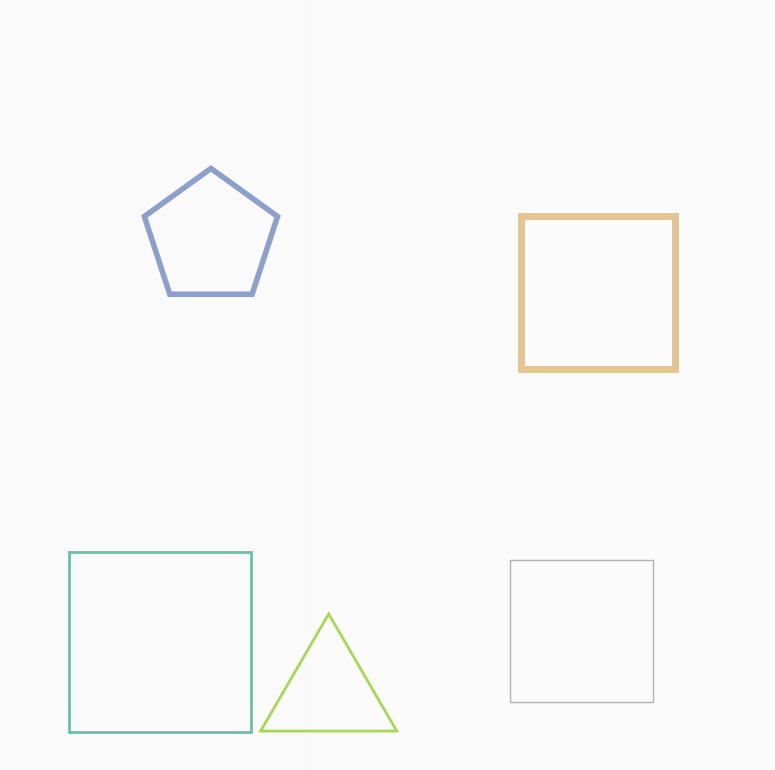[{"shape": "square", "thickness": 1, "radius": 0.59, "center": [0.206, 0.166]}, {"shape": "pentagon", "thickness": 2, "radius": 0.45, "center": [0.272, 0.691]}, {"shape": "triangle", "thickness": 1, "radius": 0.51, "center": [0.424, 0.101]}, {"shape": "square", "thickness": 2.5, "radius": 0.5, "center": [0.772, 0.621]}, {"shape": "square", "thickness": 0.5, "radius": 0.46, "center": [0.75, 0.18]}]